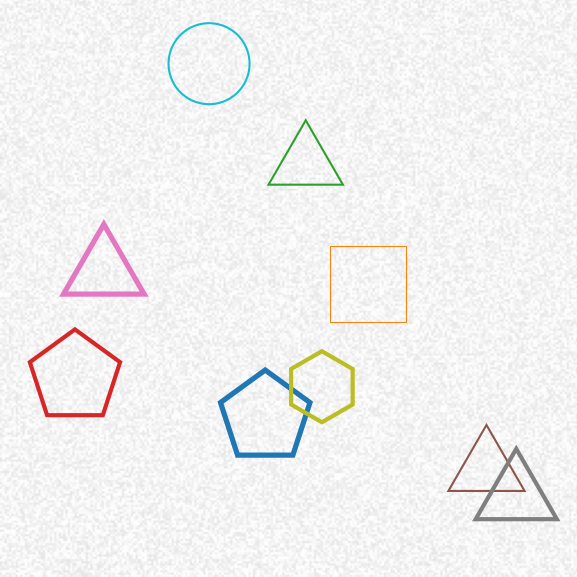[{"shape": "pentagon", "thickness": 2.5, "radius": 0.41, "center": [0.459, 0.277]}, {"shape": "square", "thickness": 0.5, "radius": 0.33, "center": [0.637, 0.508]}, {"shape": "triangle", "thickness": 1, "radius": 0.37, "center": [0.529, 0.717]}, {"shape": "pentagon", "thickness": 2, "radius": 0.41, "center": [0.13, 0.347]}, {"shape": "triangle", "thickness": 1, "radius": 0.38, "center": [0.842, 0.187]}, {"shape": "triangle", "thickness": 2.5, "radius": 0.4, "center": [0.18, 0.53]}, {"shape": "triangle", "thickness": 2, "radius": 0.41, "center": [0.894, 0.141]}, {"shape": "hexagon", "thickness": 2, "radius": 0.31, "center": [0.557, 0.329]}, {"shape": "circle", "thickness": 1, "radius": 0.35, "center": [0.362, 0.889]}]